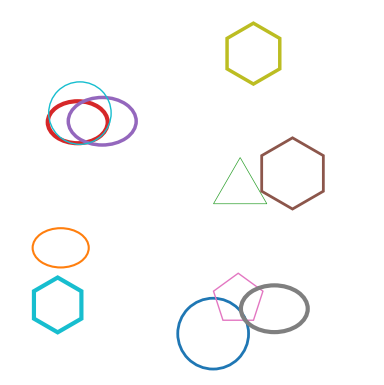[{"shape": "circle", "thickness": 2, "radius": 0.46, "center": [0.554, 0.133]}, {"shape": "oval", "thickness": 1.5, "radius": 0.36, "center": [0.158, 0.356]}, {"shape": "triangle", "thickness": 0.5, "radius": 0.4, "center": [0.624, 0.511]}, {"shape": "oval", "thickness": 3, "radius": 0.39, "center": [0.202, 0.683]}, {"shape": "oval", "thickness": 2.5, "radius": 0.44, "center": [0.266, 0.685]}, {"shape": "hexagon", "thickness": 2, "radius": 0.46, "center": [0.76, 0.55]}, {"shape": "pentagon", "thickness": 1, "radius": 0.34, "center": [0.619, 0.223]}, {"shape": "oval", "thickness": 3, "radius": 0.43, "center": [0.713, 0.198]}, {"shape": "hexagon", "thickness": 2.5, "radius": 0.4, "center": [0.658, 0.861]}, {"shape": "circle", "thickness": 1, "radius": 0.41, "center": [0.208, 0.706]}, {"shape": "hexagon", "thickness": 3, "radius": 0.36, "center": [0.15, 0.208]}]